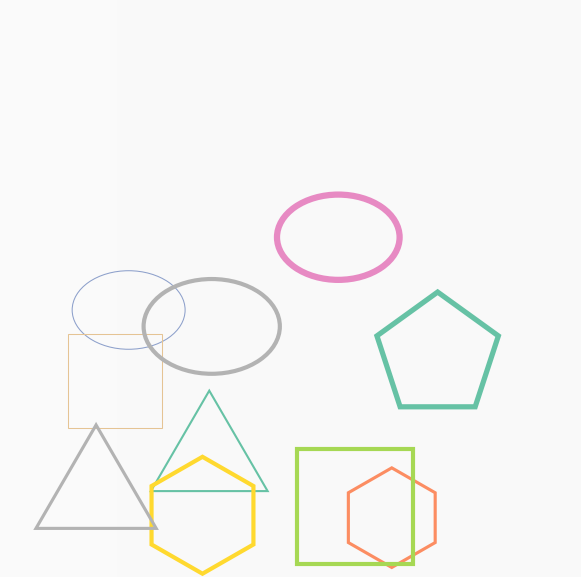[{"shape": "pentagon", "thickness": 2.5, "radius": 0.55, "center": [0.753, 0.384]}, {"shape": "triangle", "thickness": 1, "radius": 0.58, "center": [0.36, 0.207]}, {"shape": "hexagon", "thickness": 1.5, "radius": 0.43, "center": [0.674, 0.103]}, {"shape": "oval", "thickness": 0.5, "radius": 0.49, "center": [0.221, 0.462]}, {"shape": "oval", "thickness": 3, "radius": 0.53, "center": [0.582, 0.588]}, {"shape": "square", "thickness": 2, "radius": 0.5, "center": [0.611, 0.122]}, {"shape": "hexagon", "thickness": 2, "radius": 0.51, "center": [0.348, 0.107]}, {"shape": "square", "thickness": 0.5, "radius": 0.41, "center": [0.198, 0.339]}, {"shape": "oval", "thickness": 2, "radius": 0.59, "center": [0.364, 0.434]}, {"shape": "triangle", "thickness": 1.5, "radius": 0.6, "center": [0.165, 0.144]}]